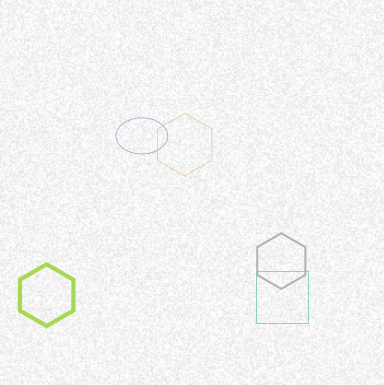[{"shape": "square", "thickness": 0.5, "radius": 0.34, "center": [0.733, 0.229]}, {"shape": "oval", "thickness": 0.5, "radius": 0.34, "center": [0.368, 0.647]}, {"shape": "hexagon", "thickness": 3, "radius": 0.4, "center": [0.121, 0.233]}, {"shape": "hexagon", "thickness": 0.5, "radius": 0.41, "center": [0.48, 0.624]}, {"shape": "hexagon", "thickness": 1.5, "radius": 0.36, "center": [0.731, 0.322]}]